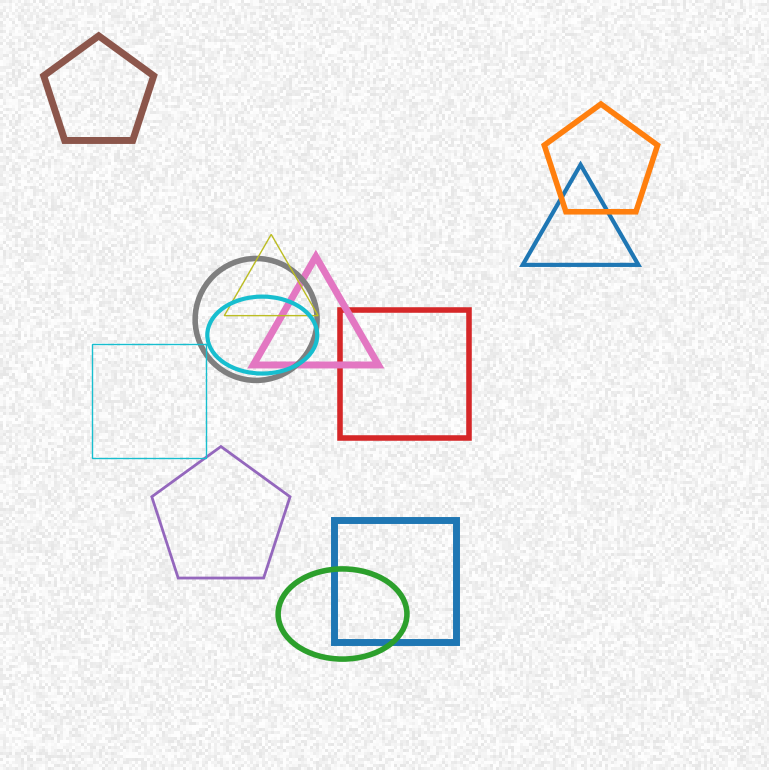[{"shape": "triangle", "thickness": 1.5, "radius": 0.43, "center": [0.754, 0.699]}, {"shape": "square", "thickness": 2.5, "radius": 0.4, "center": [0.513, 0.246]}, {"shape": "pentagon", "thickness": 2, "radius": 0.39, "center": [0.78, 0.788]}, {"shape": "oval", "thickness": 2, "radius": 0.42, "center": [0.445, 0.203]}, {"shape": "square", "thickness": 2, "radius": 0.42, "center": [0.525, 0.514]}, {"shape": "pentagon", "thickness": 1, "radius": 0.47, "center": [0.287, 0.326]}, {"shape": "pentagon", "thickness": 2.5, "radius": 0.38, "center": [0.128, 0.878]}, {"shape": "triangle", "thickness": 2.5, "radius": 0.47, "center": [0.41, 0.573]}, {"shape": "circle", "thickness": 2, "radius": 0.4, "center": [0.333, 0.585]}, {"shape": "triangle", "thickness": 0.5, "radius": 0.35, "center": [0.352, 0.625]}, {"shape": "oval", "thickness": 1.5, "radius": 0.36, "center": [0.341, 0.565]}, {"shape": "square", "thickness": 0.5, "radius": 0.37, "center": [0.194, 0.479]}]